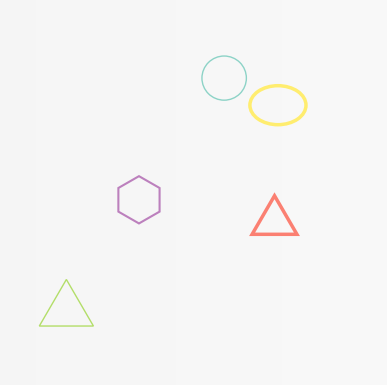[{"shape": "circle", "thickness": 1, "radius": 0.29, "center": [0.578, 0.797]}, {"shape": "triangle", "thickness": 2.5, "radius": 0.33, "center": [0.708, 0.425]}, {"shape": "triangle", "thickness": 1, "radius": 0.4, "center": [0.171, 0.193]}, {"shape": "hexagon", "thickness": 1.5, "radius": 0.31, "center": [0.359, 0.481]}, {"shape": "oval", "thickness": 2.5, "radius": 0.36, "center": [0.717, 0.727]}]